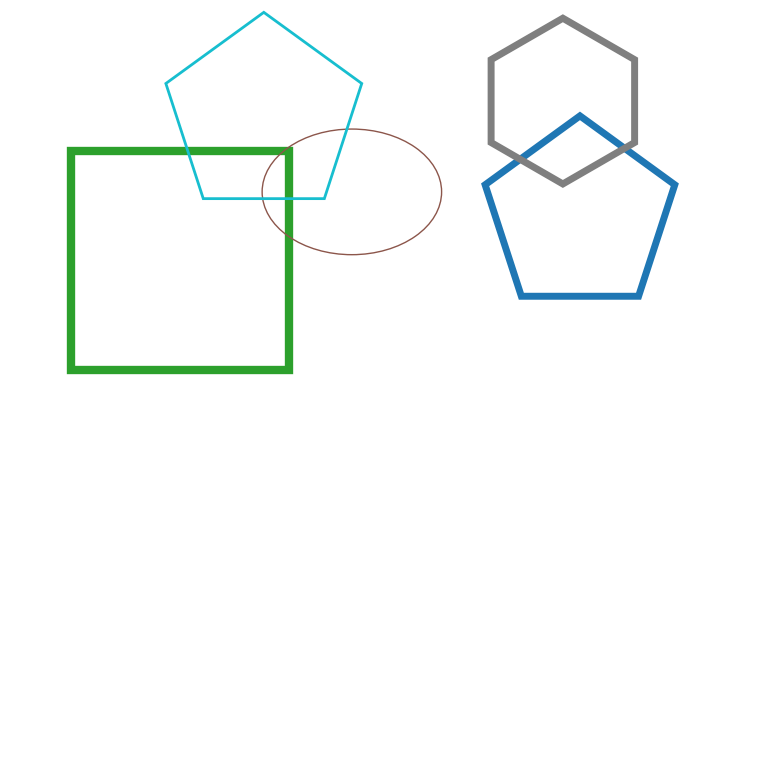[{"shape": "pentagon", "thickness": 2.5, "radius": 0.65, "center": [0.753, 0.72]}, {"shape": "square", "thickness": 3, "radius": 0.71, "center": [0.234, 0.661]}, {"shape": "oval", "thickness": 0.5, "radius": 0.58, "center": [0.457, 0.751]}, {"shape": "hexagon", "thickness": 2.5, "radius": 0.54, "center": [0.731, 0.869]}, {"shape": "pentagon", "thickness": 1, "radius": 0.67, "center": [0.343, 0.85]}]